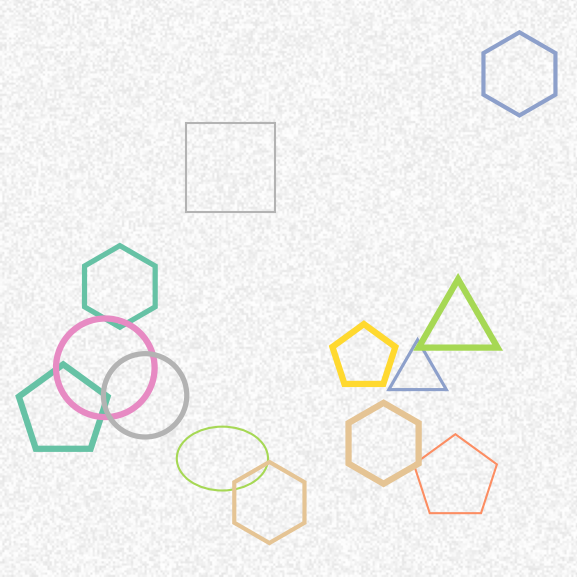[{"shape": "hexagon", "thickness": 2.5, "radius": 0.35, "center": [0.208, 0.503]}, {"shape": "pentagon", "thickness": 3, "radius": 0.4, "center": [0.109, 0.287]}, {"shape": "pentagon", "thickness": 1, "radius": 0.38, "center": [0.789, 0.172]}, {"shape": "hexagon", "thickness": 2, "radius": 0.36, "center": [0.899, 0.871]}, {"shape": "triangle", "thickness": 1.5, "radius": 0.29, "center": [0.723, 0.353]}, {"shape": "circle", "thickness": 3, "radius": 0.43, "center": [0.182, 0.362]}, {"shape": "triangle", "thickness": 3, "radius": 0.39, "center": [0.793, 0.437]}, {"shape": "oval", "thickness": 1, "radius": 0.39, "center": [0.385, 0.205]}, {"shape": "pentagon", "thickness": 3, "radius": 0.29, "center": [0.63, 0.381]}, {"shape": "hexagon", "thickness": 2, "radius": 0.35, "center": [0.466, 0.129]}, {"shape": "hexagon", "thickness": 3, "radius": 0.35, "center": [0.664, 0.232]}, {"shape": "circle", "thickness": 2.5, "radius": 0.36, "center": [0.251, 0.315]}, {"shape": "square", "thickness": 1, "radius": 0.38, "center": [0.399, 0.709]}]